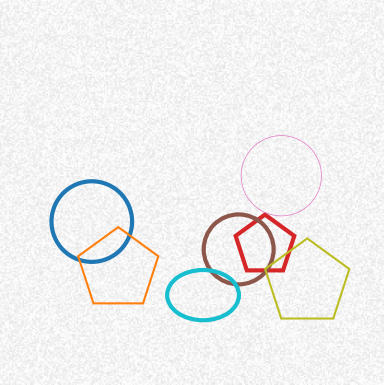[{"shape": "circle", "thickness": 3, "radius": 0.52, "center": [0.238, 0.424]}, {"shape": "pentagon", "thickness": 1.5, "radius": 0.55, "center": [0.307, 0.301]}, {"shape": "pentagon", "thickness": 3, "radius": 0.4, "center": [0.688, 0.363]}, {"shape": "circle", "thickness": 3, "radius": 0.45, "center": [0.62, 0.352]}, {"shape": "circle", "thickness": 0.5, "radius": 0.52, "center": [0.731, 0.543]}, {"shape": "pentagon", "thickness": 1.5, "radius": 0.57, "center": [0.798, 0.266]}, {"shape": "oval", "thickness": 3, "radius": 0.47, "center": [0.527, 0.233]}]